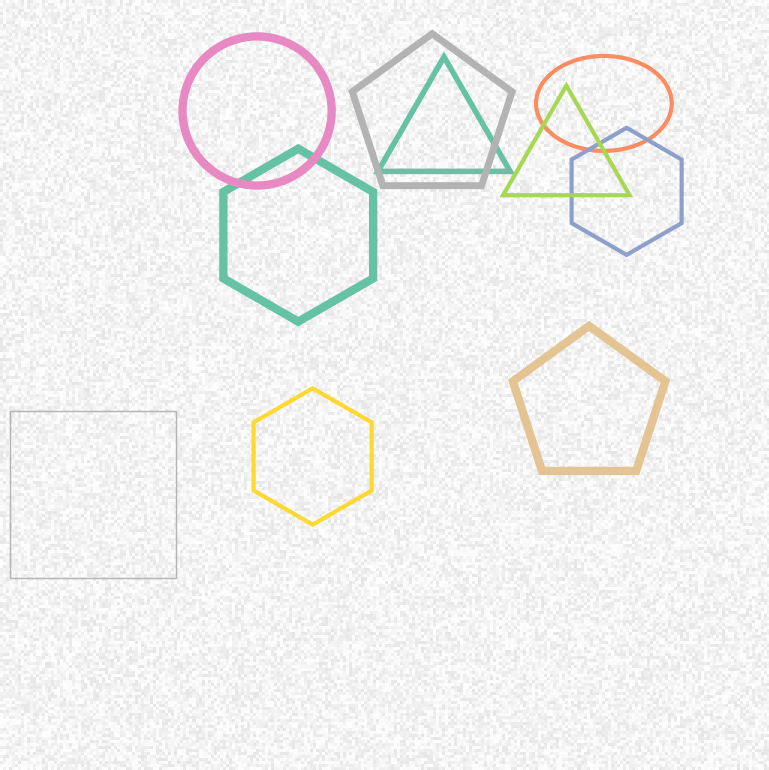[{"shape": "hexagon", "thickness": 3, "radius": 0.56, "center": [0.387, 0.695]}, {"shape": "triangle", "thickness": 2, "radius": 0.5, "center": [0.577, 0.827]}, {"shape": "oval", "thickness": 1.5, "radius": 0.44, "center": [0.784, 0.866]}, {"shape": "hexagon", "thickness": 1.5, "radius": 0.41, "center": [0.814, 0.752]}, {"shape": "circle", "thickness": 3, "radius": 0.48, "center": [0.334, 0.856]}, {"shape": "triangle", "thickness": 1.5, "radius": 0.47, "center": [0.735, 0.794]}, {"shape": "hexagon", "thickness": 1.5, "radius": 0.44, "center": [0.406, 0.407]}, {"shape": "pentagon", "thickness": 3, "radius": 0.52, "center": [0.765, 0.473]}, {"shape": "square", "thickness": 0.5, "radius": 0.54, "center": [0.121, 0.358]}, {"shape": "pentagon", "thickness": 2.5, "radius": 0.55, "center": [0.561, 0.847]}]